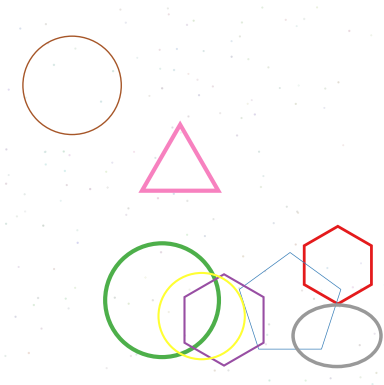[{"shape": "hexagon", "thickness": 2, "radius": 0.5, "center": [0.877, 0.311]}, {"shape": "pentagon", "thickness": 0.5, "radius": 0.69, "center": [0.753, 0.205]}, {"shape": "circle", "thickness": 3, "radius": 0.74, "center": [0.421, 0.22]}, {"shape": "hexagon", "thickness": 1.5, "radius": 0.59, "center": [0.582, 0.169]}, {"shape": "circle", "thickness": 1.5, "radius": 0.56, "center": [0.524, 0.179]}, {"shape": "circle", "thickness": 1, "radius": 0.64, "center": [0.187, 0.778]}, {"shape": "triangle", "thickness": 3, "radius": 0.57, "center": [0.468, 0.562]}, {"shape": "oval", "thickness": 2.5, "radius": 0.57, "center": [0.875, 0.128]}]